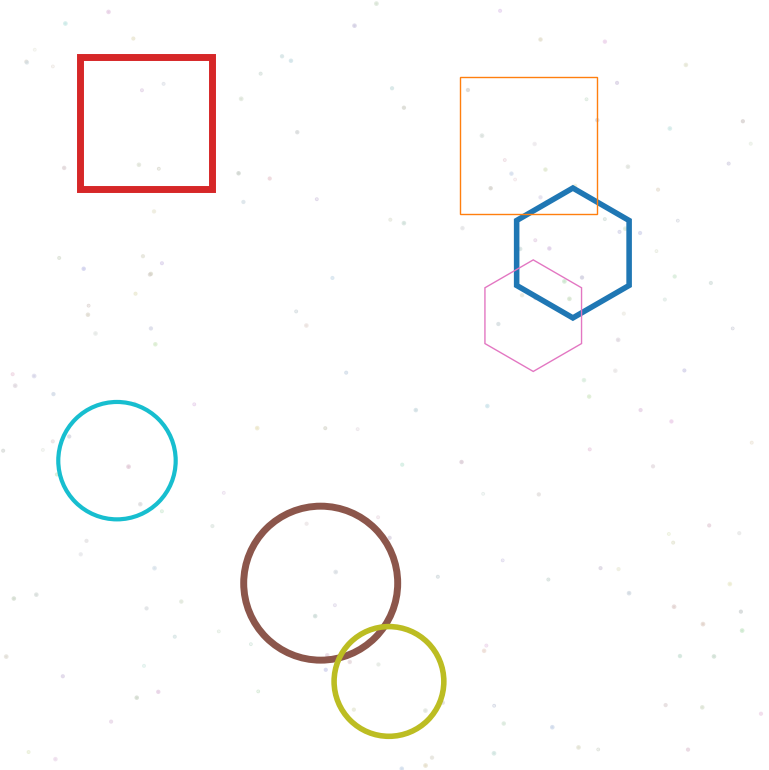[{"shape": "hexagon", "thickness": 2, "radius": 0.42, "center": [0.744, 0.671]}, {"shape": "square", "thickness": 0.5, "radius": 0.44, "center": [0.687, 0.811]}, {"shape": "square", "thickness": 2.5, "radius": 0.43, "center": [0.189, 0.84]}, {"shape": "circle", "thickness": 2.5, "radius": 0.5, "center": [0.416, 0.243]}, {"shape": "hexagon", "thickness": 0.5, "radius": 0.36, "center": [0.693, 0.59]}, {"shape": "circle", "thickness": 2, "radius": 0.36, "center": [0.505, 0.115]}, {"shape": "circle", "thickness": 1.5, "radius": 0.38, "center": [0.152, 0.402]}]